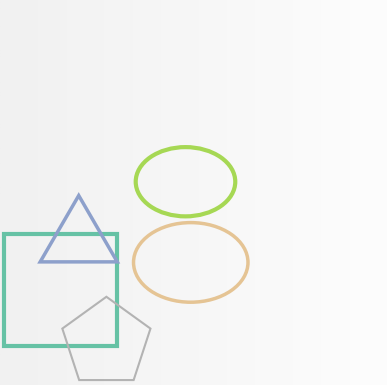[{"shape": "square", "thickness": 3, "radius": 0.73, "center": [0.156, 0.247]}, {"shape": "triangle", "thickness": 2.5, "radius": 0.57, "center": [0.203, 0.377]}, {"shape": "oval", "thickness": 3, "radius": 0.64, "center": [0.479, 0.528]}, {"shape": "oval", "thickness": 2.5, "radius": 0.74, "center": [0.492, 0.318]}, {"shape": "pentagon", "thickness": 1.5, "radius": 0.6, "center": [0.275, 0.11]}]